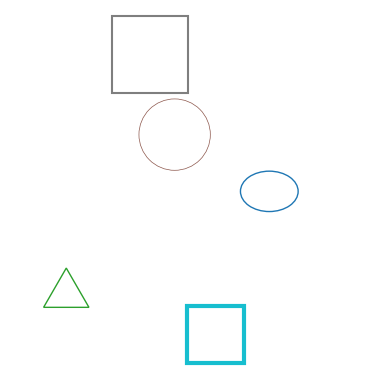[{"shape": "oval", "thickness": 1, "radius": 0.37, "center": [0.699, 0.503]}, {"shape": "triangle", "thickness": 1, "radius": 0.34, "center": [0.172, 0.236]}, {"shape": "circle", "thickness": 0.5, "radius": 0.46, "center": [0.454, 0.65]}, {"shape": "square", "thickness": 1.5, "radius": 0.5, "center": [0.39, 0.859]}, {"shape": "square", "thickness": 3, "radius": 0.37, "center": [0.56, 0.13]}]